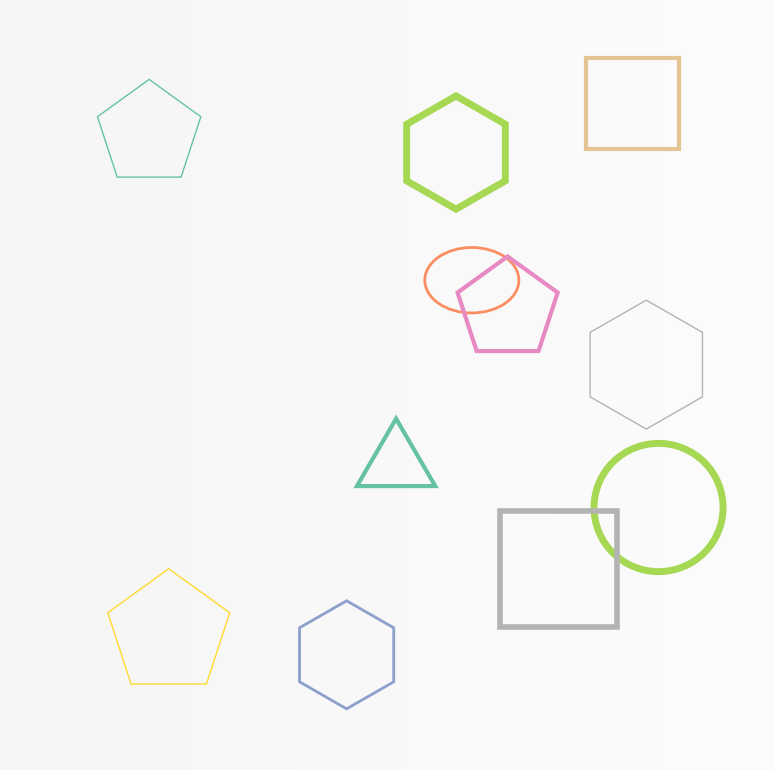[{"shape": "triangle", "thickness": 1.5, "radius": 0.29, "center": [0.511, 0.398]}, {"shape": "pentagon", "thickness": 0.5, "radius": 0.35, "center": [0.192, 0.827]}, {"shape": "oval", "thickness": 1, "radius": 0.3, "center": [0.609, 0.636]}, {"shape": "hexagon", "thickness": 1, "radius": 0.35, "center": [0.447, 0.15]}, {"shape": "pentagon", "thickness": 1.5, "radius": 0.34, "center": [0.655, 0.599]}, {"shape": "circle", "thickness": 2.5, "radius": 0.42, "center": [0.85, 0.341]}, {"shape": "hexagon", "thickness": 2.5, "radius": 0.37, "center": [0.588, 0.802]}, {"shape": "pentagon", "thickness": 0.5, "radius": 0.41, "center": [0.218, 0.179]}, {"shape": "square", "thickness": 1.5, "radius": 0.3, "center": [0.816, 0.866]}, {"shape": "hexagon", "thickness": 0.5, "radius": 0.42, "center": [0.834, 0.526]}, {"shape": "square", "thickness": 2, "radius": 0.38, "center": [0.721, 0.261]}]